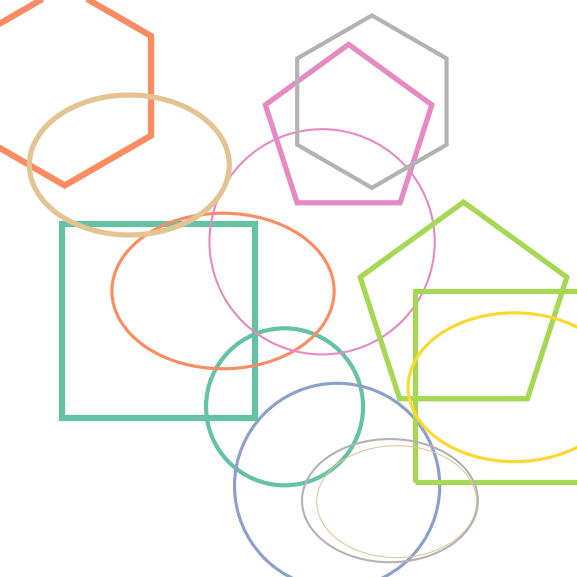[{"shape": "circle", "thickness": 2, "radius": 0.68, "center": [0.493, 0.295]}, {"shape": "square", "thickness": 3, "radius": 0.84, "center": [0.275, 0.444]}, {"shape": "oval", "thickness": 1.5, "radius": 0.96, "center": [0.386, 0.495]}, {"shape": "hexagon", "thickness": 3, "radius": 0.86, "center": [0.112, 0.851]}, {"shape": "circle", "thickness": 1.5, "radius": 0.89, "center": [0.584, 0.158]}, {"shape": "pentagon", "thickness": 2.5, "radius": 0.76, "center": [0.604, 0.771]}, {"shape": "circle", "thickness": 1, "radius": 0.98, "center": [0.558, 0.58]}, {"shape": "square", "thickness": 2.5, "radius": 0.83, "center": [0.884, 0.33]}, {"shape": "pentagon", "thickness": 2.5, "radius": 0.94, "center": [0.803, 0.461]}, {"shape": "oval", "thickness": 1.5, "radius": 0.92, "center": [0.891, 0.329]}, {"shape": "oval", "thickness": 2.5, "radius": 0.87, "center": [0.224, 0.713]}, {"shape": "oval", "thickness": 0.5, "radius": 0.69, "center": [0.687, 0.13]}, {"shape": "oval", "thickness": 1, "radius": 0.76, "center": [0.675, 0.132]}, {"shape": "hexagon", "thickness": 2, "radius": 0.75, "center": [0.644, 0.823]}]